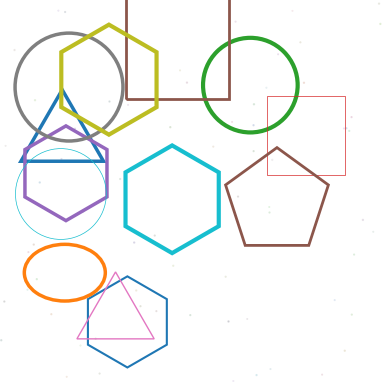[{"shape": "hexagon", "thickness": 1.5, "radius": 0.59, "center": [0.331, 0.164]}, {"shape": "triangle", "thickness": 2.5, "radius": 0.62, "center": [0.162, 0.643]}, {"shape": "oval", "thickness": 2.5, "radius": 0.53, "center": [0.168, 0.292]}, {"shape": "circle", "thickness": 3, "radius": 0.61, "center": [0.65, 0.779]}, {"shape": "square", "thickness": 0.5, "radius": 0.51, "center": [0.795, 0.648]}, {"shape": "hexagon", "thickness": 2.5, "radius": 0.62, "center": [0.171, 0.55]}, {"shape": "pentagon", "thickness": 2, "radius": 0.7, "center": [0.719, 0.476]}, {"shape": "square", "thickness": 2, "radius": 0.67, "center": [0.46, 0.877]}, {"shape": "triangle", "thickness": 1, "radius": 0.58, "center": [0.3, 0.178]}, {"shape": "circle", "thickness": 2.5, "radius": 0.7, "center": [0.179, 0.774]}, {"shape": "hexagon", "thickness": 3, "radius": 0.71, "center": [0.283, 0.793]}, {"shape": "circle", "thickness": 0.5, "radius": 0.59, "center": [0.158, 0.496]}, {"shape": "hexagon", "thickness": 3, "radius": 0.7, "center": [0.447, 0.482]}]